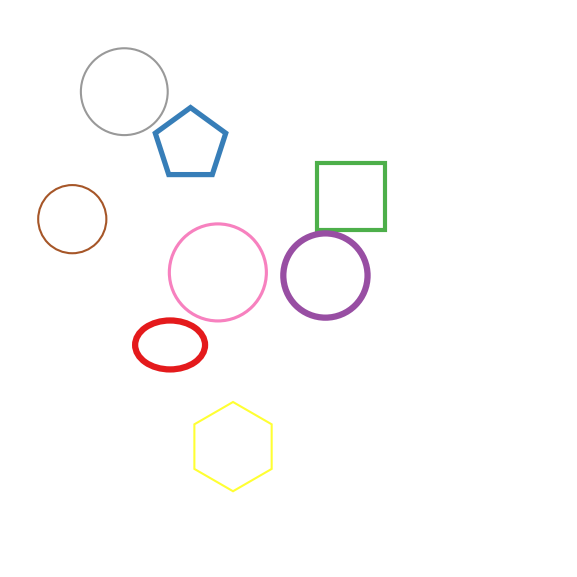[{"shape": "oval", "thickness": 3, "radius": 0.3, "center": [0.295, 0.402]}, {"shape": "pentagon", "thickness": 2.5, "radius": 0.32, "center": [0.33, 0.749]}, {"shape": "square", "thickness": 2, "radius": 0.29, "center": [0.608, 0.659]}, {"shape": "circle", "thickness": 3, "radius": 0.36, "center": [0.564, 0.522]}, {"shape": "hexagon", "thickness": 1, "radius": 0.39, "center": [0.403, 0.226]}, {"shape": "circle", "thickness": 1, "radius": 0.3, "center": [0.125, 0.62]}, {"shape": "circle", "thickness": 1.5, "radius": 0.42, "center": [0.377, 0.527]}, {"shape": "circle", "thickness": 1, "radius": 0.38, "center": [0.215, 0.84]}]